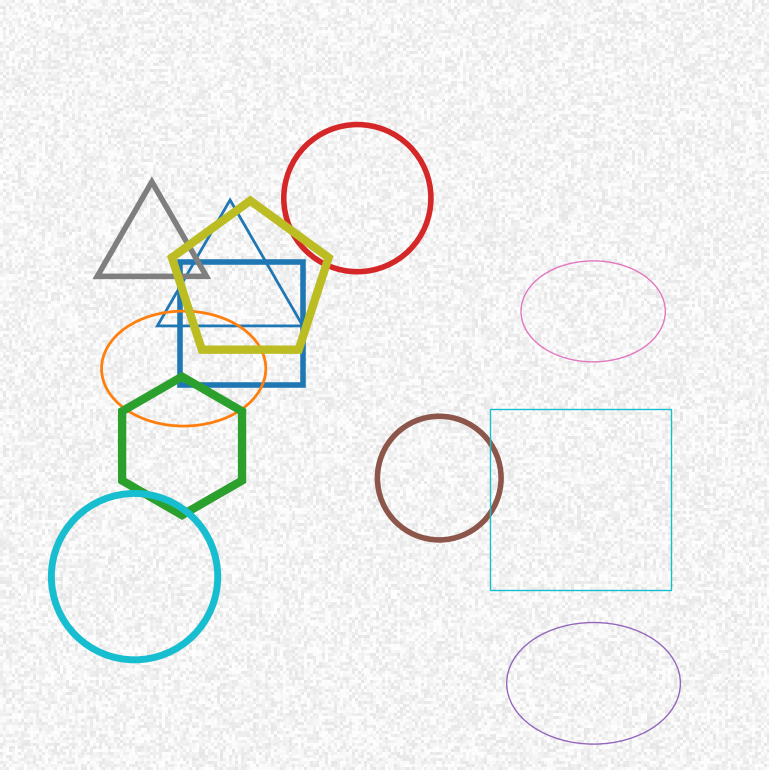[{"shape": "square", "thickness": 2, "radius": 0.4, "center": [0.314, 0.58]}, {"shape": "triangle", "thickness": 1, "radius": 0.55, "center": [0.299, 0.631]}, {"shape": "oval", "thickness": 1, "radius": 0.53, "center": [0.239, 0.521]}, {"shape": "hexagon", "thickness": 3, "radius": 0.45, "center": [0.236, 0.421]}, {"shape": "circle", "thickness": 2, "radius": 0.48, "center": [0.464, 0.743]}, {"shape": "oval", "thickness": 0.5, "radius": 0.56, "center": [0.771, 0.113]}, {"shape": "circle", "thickness": 2, "radius": 0.4, "center": [0.57, 0.379]}, {"shape": "oval", "thickness": 0.5, "radius": 0.47, "center": [0.77, 0.596]}, {"shape": "triangle", "thickness": 2, "radius": 0.41, "center": [0.197, 0.682]}, {"shape": "pentagon", "thickness": 3, "radius": 0.53, "center": [0.325, 0.632]}, {"shape": "circle", "thickness": 2.5, "radius": 0.54, "center": [0.175, 0.251]}, {"shape": "square", "thickness": 0.5, "radius": 0.59, "center": [0.753, 0.351]}]